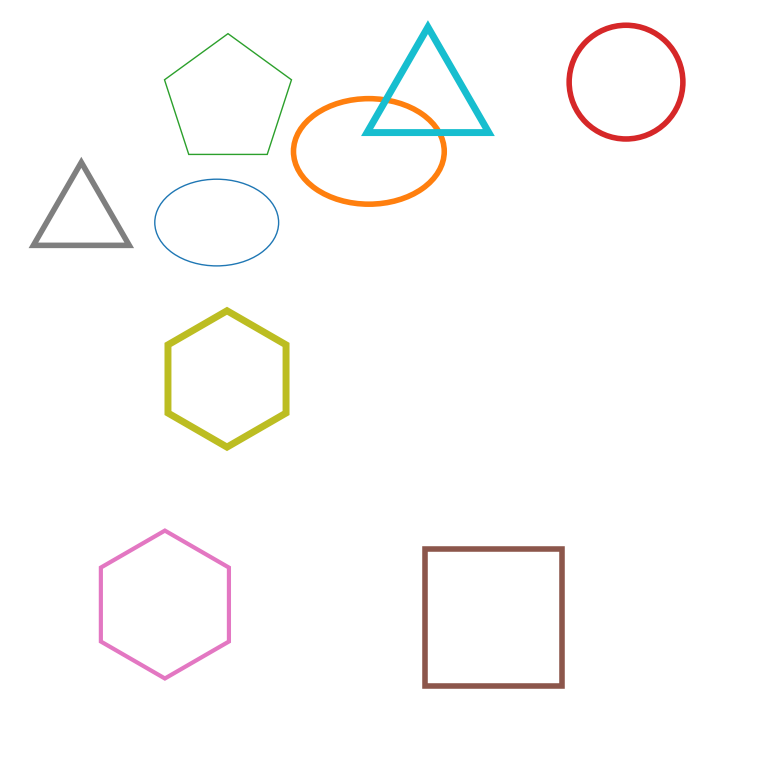[{"shape": "oval", "thickness": 0.5, "radius": 0.4, "center": [0.281, 0.711]}, {"shape": "oval", "thickness": 2, "radius": 0.49, "center": [0.479, 0.803]}, {"shape": "pentagon", "thickness": 0.5, "radius": 0.43, "center": [0.296, 0.87]}, {"shape": "circle", "thickness": 2, "radius": 0.37, "center": [0.813, 0.893]}, {"shape": "square", "thickness": 2, "radius": 0.44, "center": [0.641, 0.198]}, {"shape": "hexagon", "thickness": 1.5, "radius": 0.48, "center": [0.214, 0.215]}, {"shape": "triangle", "thickness": 2, "radius": 0.36, "center": [0.106, 0.717]}, {"shape": "hexagon", "thickness": 2.5, "radius": 0.44, "center": [0.295, 0.508]}, {"shape": "triangle", "thickness": 2.5, "radius": 0.46, "center": [0.556, 0.873]}]